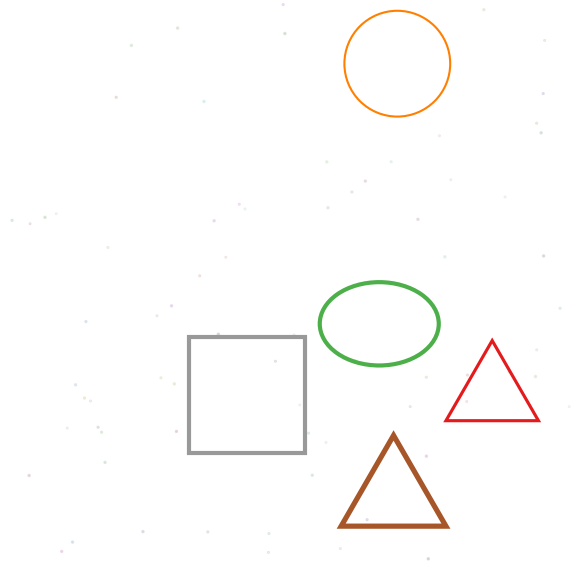[{"shape": "triangle", "thickness": 1.5, "radius": 0.46, "center": [0.852, 0.317]}, {"shape": "oval", "thickness": 2, "radius": 0.52, "center": [0.657, 0.438]}, {"shape": "circle", "thickness": 1, "radius": 0.46, "center": [0.688, 0.889]}, {"shape": "triangle", "thickness": 2.5, "radius": 0.52, "center": [0.681, 0.14]}, {"shape": "square", "thickness": 2, "radius": 0.5, "center": [0.427, 0.316]}]